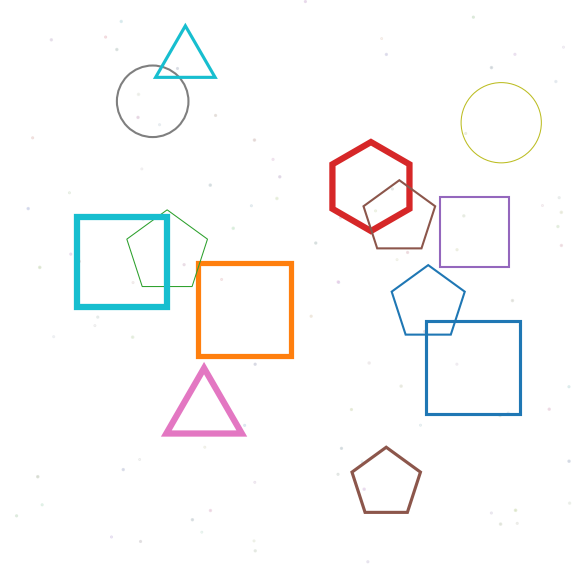[{"shape": "square", "thickness": 1.5, "radius": 0.41, "center": [0.819, 0.363]}, {"shape": "pentagon", "thickness": 1, "radius": 0.33, "center": [0.741, 0.474]}, {"shape": "square", "thickness": 2.5, "radius": 0.4, "center": [0.423, 0.464]}, {"shape": "pentagon", "thickness": 0.5, "radius": 0.37, "center": [0.289, 0.562]}, {"shape": "hexagon", "thickness": 3, "radius": 0.39, "center": [0.642, 0.676]}, {"shape": "square", "thickness": 1, "radius": 0.3, "center": [0.822, 0.597]}, {"shape": "pentagon", "thickness": 1.5, "radius": 0.31, "center": [0.669, 0.162]}, {"shape": "pentagon", "thickness": 1, "radius": 0.33, "center": [0.691, 0.622]}, {"shape": "triangle", "thickness": 3, "radius": 0.38, "center": [0.353, 0.286]}, {"shape": "circle", "thickness": 1, "radius": 0.31, "center": [0.264, 0.824]}, {"shape": "circle", "thickness": 0.5, "radius": 0.35, "center": [0.868, 0.787]}, {"shape": "square", "thickness": 3, "radius": 0.39, "center": [0.212, 0.545]}, {"shape": "triangle", "thickness": 1.5, "radius": 0.3, "center": [0.321, 0.895]}]